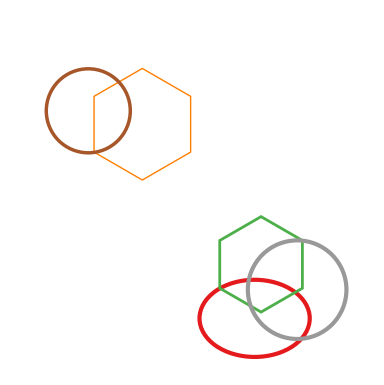[{"shape": "oval", "thickness": 3, "radius": 0.72, "center": [0.661, 0.173]}, {"shape": "hexagon", "thickness": 2, "radius": 0.62, "center": [0.678, 0.313]}, {"shape": "hexagon", "thickness": 1, "radius": 0.72, "center": [0.37, 0.677]}, {"shape": "circle", "thickness": 2.5, "radius": 0.55, "center": [0.229, 0.712]}, {"shape": "circle", "thickness": 3, "radius": 0.64, "center": [0.772, 0.248]}]